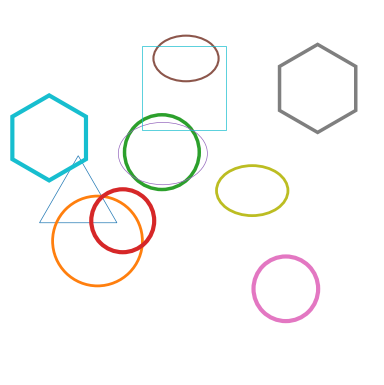[{"shape": "triangle", "thickness": 0.5, "radius": 0.58, "center": [0.203, 0.479]}, {"shape": "circle", "thickness": 2, "radius": 0.58, "center": [0.253, 0.374]}, {"shape": "circle", "thickness": 2.5, "radius": 0.49, "center": [0.42, 0.605]}, {"shape": "circle", "thickness": 3, "radius": 0.41, "center": [0.319, 0.427]}, {"shape": "oval", "thickness": 0.5, "radius": 0.58, "center": [0.423, 0.601]}, {"shape": "oval", "thickness": 1.5, "radius": 0.42, "center": [0.483, 0.848]}, {"shape": "circle", "thickness": 3, "radius": 0.42, "center": [0.742, 0.25]}, {"shape": "hexagon", "thickness": 2.5, "radius": 0.57, "center": [0.825, 0.77]}, {"shape": "oval", "thickness": 2, "radius": 0.46, "center": [0.655, 0.505]}, {"shape": "square", "thickness": 0.5, "radius": 0.54, "center": [0.479, 0.771]}, {"shape": "hexagon", "thickness": 3, "radius": 0.55, "center": [0.128, 0.642]}]